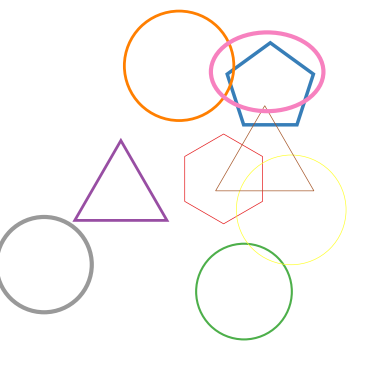[{"shape": "hexagon", "thickness": 0.5, "radius": 0.58, "center": [0.581, 0.535]}, {"shape": "pentagon", "thickness": 2.5, "radius": 0.59, "center": [0.702, 0.771]}, {"shape": "circle", "thickness": 1.5, "radius": 0.62, "center": [0.634, 0.243]}, {"shape": "triangle", "thickness": 2, "radius": 0.69, "center": [0.314, 0.497]}, {"shape": "circle", "thickness": 2, "radius": 0.71, "center": [0.465, 0.829]}, {"shape": "circle", "thickness": 0.5, "radius": 0.71, "center": [0.756, 0.455]}, {"shape": "triangle", "thickness": 0.5, "radius": 0.74, "center": [0.688, 0.578]}, {"shape": "oval", "thickness": 3, "radius": 0.73, "center": [0.694, 0.814]}, {"shape": "circle", "thickness": 3, "radius": 0.62, "center": [0.115, 0.313]}]